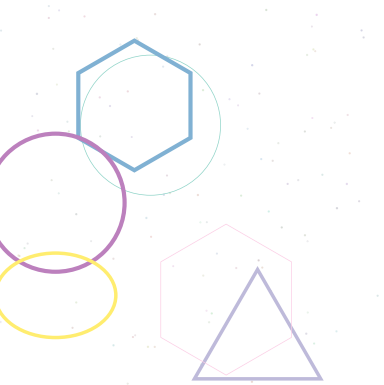[{"shape": "circle", "thickness": 0.5, "radius": 0.91, "center": [0.391, 0.675]}, {"shape": "triangle", "thickness": 2.5, "radius": 0.95, "center": [0.669, 0.111]}, {"shape": "hexagon", "thickness": 3, "radius": 0.84, "center": [0.349, 0.726]}, {"shape": "hexagon", "thickness": 0.5, "radius": 0.98, "center": [0.587, 0.222]}, {"shape": "circle", "thickness": 3, "radius": 0.9, "center": [0.144, 0.473]}, {"shape": "oval", "thickness": 2.5, "radius": 0.78, "center": [0.144, 0.233]}]